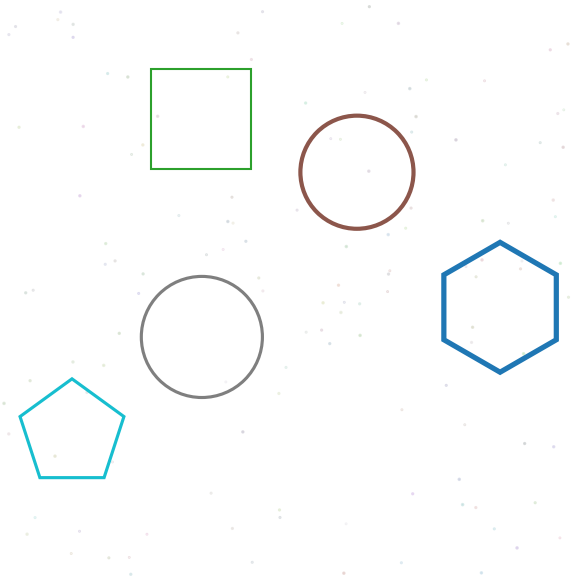[{"shape": "hexagon", "thickness": 2.5, "radius": 0.56, "center": [0.866, 0.467]}, {"shape": "square", "thickness": 1, "radius": 0.43, "center": [0.348, 0.793]}, {"shape": "circle", "thickness": 2, "radius": 0.49, "center": [0.618, 0.701]}, {"shape": "circle", "thickness": 1.5, "radius": 0.52, "center": [0.35, 0.416]}, {"shape": "pentagon", "thickness": 1.5, "radius": 0.47, "center": [0.125, 0.249]}]